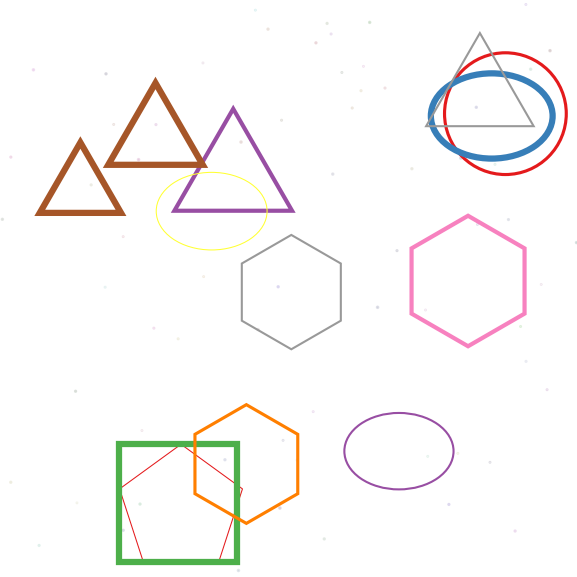[{"shape": "circle", "thickness": 1.5, "radius": 0.53, "center": [0.875, 0.802]}, {"shape": "pentagon", "thickness": 0.5, "radius": 0.56, "center": [0.313, 0.118]}, {"shape": "oval", "thickness": 3, "radius": 0.53, "center": [0.851, 0.798]}, {"shape": "square", "thickness": 3, "radius": 0.51, "center": [0.308, 0.129]}, {"shape": "oval", "thickness": 1, "radius": 0.47, "center": [0.691, 0.218]}, {"shape": "triangle", "thickness": 2, "radius": 0.59, "center": [0.404, 0.693]}, {"shape": "hexagon", "thickness": 1.5, "radius": 0.51, "center": [0.427, 0.196]}, {"shape": "oval", "thickness": 0.5, "radius": 0.48, "center": [0.366, 0.634]}, {"shape": "triangle", "thickness": 3, "radius": 0.47, "center": [0.269, 0.761]}, {"shape": "triangle", "thickness": 3, "radius": 0.41, "center": [0.139, 0.671]}, {"shape": "hexagon", "thickness": 2, "radius": 0.56, "center": [0.81, 0.513]}, {"shape": "triangle", "thickness": 1, "radius": 0.54, "center": [0.831, 0.834]}, {"shape": "hexagon", "thickness": 1, "radius": 0.49, "center": [0.504, 0.493]}]